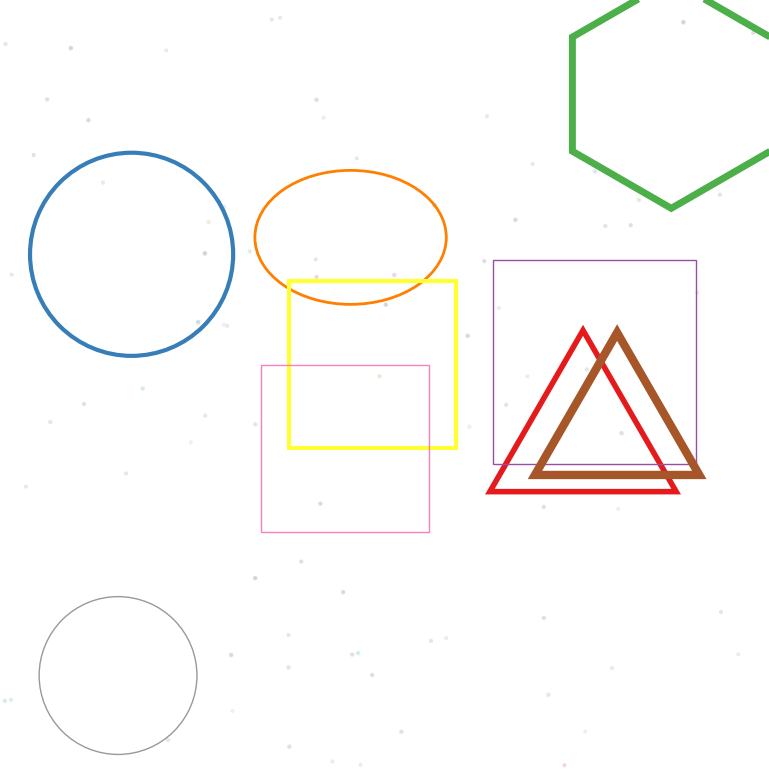[{"shape": "triangle", "thickness": 2, "radius": 0.7, "center": [0.757, 0.431]}, {"shape": "circle", "thickness": 1.5, "radius": 0.66, "center": [0.171, 0.67]}, {"shape": "hexagon", "thickness": 2.5, "radius": 0.74, "center": [0.872, 0.878]}, {"shape": "square", "thickness": 0.5, "radius": 0.66, "center": [0.772, 0.53]}, {"shape": "oval", "thickness": 1, "radius": 0.62, "center": [0.455, 0.692]}, {"shape": "square", "thickness": 1.5, "radius": 0.54, "center": [0.483, 0.526]}, {"shape": "triangle", "thickness": 3, "radius": 0.62, "center": [0.801, 0.445]}, {"shape": "square", "thickness": 0.5, "radius": 0.54, "center": [0.448, 0.418]}, {"shape": "circle", "thickness": 0.5, "radius": 0.51, "center": [0.153, 0.123]}]